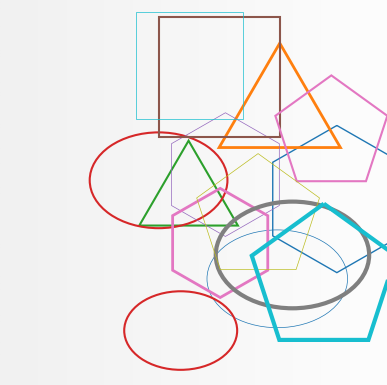[{"shape": "hexagon", "thickness": 1, "radius": 0.96, "center": [0.869, 0.483]}, {"shape": "oval", "thickness": 0.5, "radius": 0.91, "center": [0.716, 0.276]}, {"shape": "triangle", "thickness": 2, "radius": 0.9, "center": [0.722, 0.707]}, {"shape": "triangle", "thickness": 1.5, "radius": 0.73, "center": [0.487, 0.488]}, {"shape": "oval", "thickness": 1.5, "radius": 0.89, "center": [0.409, 0.532]}, {"shape": "oval", "thickness": 1.5, "radius": 0.73, "center": [0.466, 0.141]}, {"shape": "hexagon", "thickness": 0.5, "radius": 0.8, "center": [0.582, 0.546]}, {"shape": "square", "thickness": 1.5, "radius": 0.78, "center": [0.567, 0.799]}, {"shape": "pentagon", "thickness": 1.5, "radius": 0.76, "center": [0.855, 0.652]}, {"shape": "hexagon", "thickness": 2, "radius": 0.71, "center": [0.568, 0.369]}, {"shape": "oval", "thickness": 3, "radius": 0.99, "center": [0.755, 0.338]}, {"shape": "pentagon", "thickness": 0.5, "radius": 0.83, "center": [0.666, 0.434]}, {"shape": "pentagon", "thickness": 3, "radius": 0.98, "center": [0.836, 0.275]}, {"shape": "square", "thickness": 0.5, "radius": 0.69, "center": [0.488, 0.829]}]